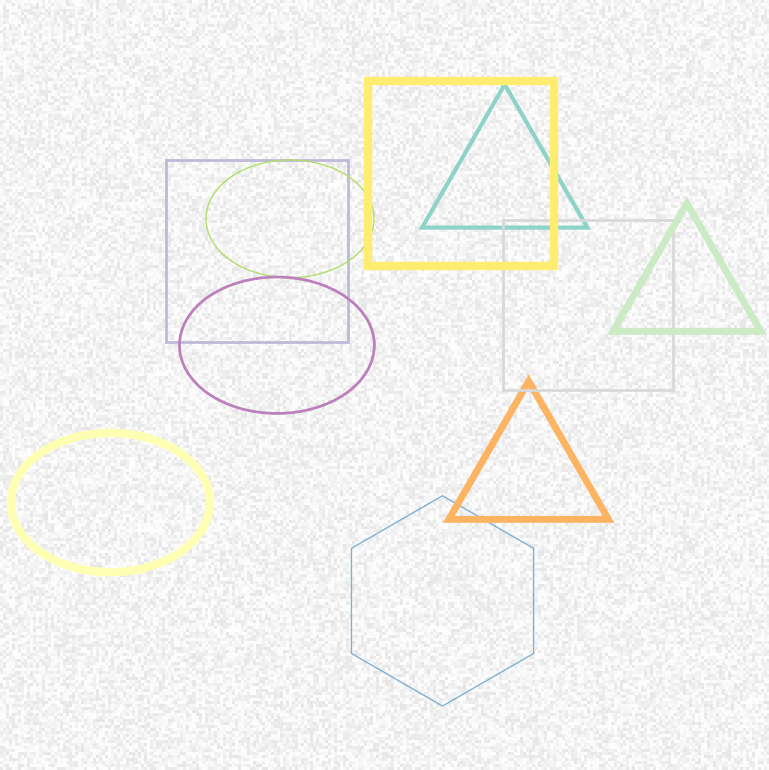[{"shape": "triangle", "thickness": 1.5, "radius": 0.62, "center": [0.655, 0.766]}, {"shape": "oval", "thickness": 3, "radius": 0.65, "center": [0.143, 0.347]}, {"shape": "square", "thickness": 1, "radius": 0.59, "center": [0.333, 0.674]}, {"shape": "hexagon", "thickness": 0.5, "radius": 0.68, "center": [0.575, 0.22]}, {"shape": "triangle", "thickness": 2.5, "radius": 0.6, "center": [0.687, 0.385]}, {"shape": "oval", "thickness": 0.5, "radius": 0.55, "center": [0.377, 0.716]}, {"shape": "square", "thickness": 1, "radius": 0.55, "center": [0.764, 0.604]}, {"shape": "oval", "thickness": 1, "radius": 0.63, "center": [0.36, 0.552]}, {"shape": "triangle", "thickness": 2.5, "radius": 0.55, "center": [0.892, 0.625]}, {"shape": "square", "thickness": 3, "radius": 0.6, "center": [0.599, 0.775]}]